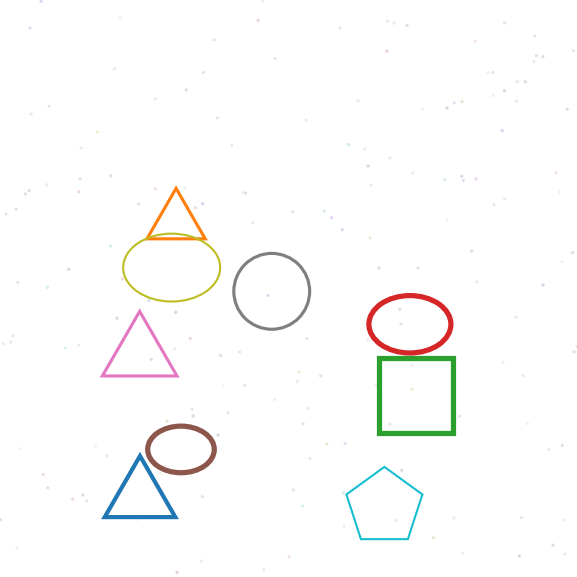[{"shape": "triangle", "thickness": 2, "radius": 0.35, "center": [0.242, 0.139]}, {"shape": "triangle", "thickness": 1.5, "radius": 0.29, "center": [0.305, 0.615]}, {"shape": "square", "thickness": 2.5, "radius": 0.32, "center": [0.72, 0.314]}, {"shape": "oval", "thickness": 2.5, "radius": 0.35, "center": [0.71, 0.438]}, {"shape": "oval", "thickness": 2.5, "radius": 0.29, "center": [0.313, 0.221]}, {"shape": "triangle", "thickness": 1.5, "radius": 0.37, "center": [0.242, 0.385]}, {"shape": "circle", "thickness": 1.5, "radius": 0.33, "center": [0.471, 0.495]}, {"shape": "oval", "thickness": 1, "radius": 0.42, "center": [0.297, 0.536]}, {"shape": "pentagon", "thickness": 1, "radius": 0.35, "center": [0.666, 0.122]}]